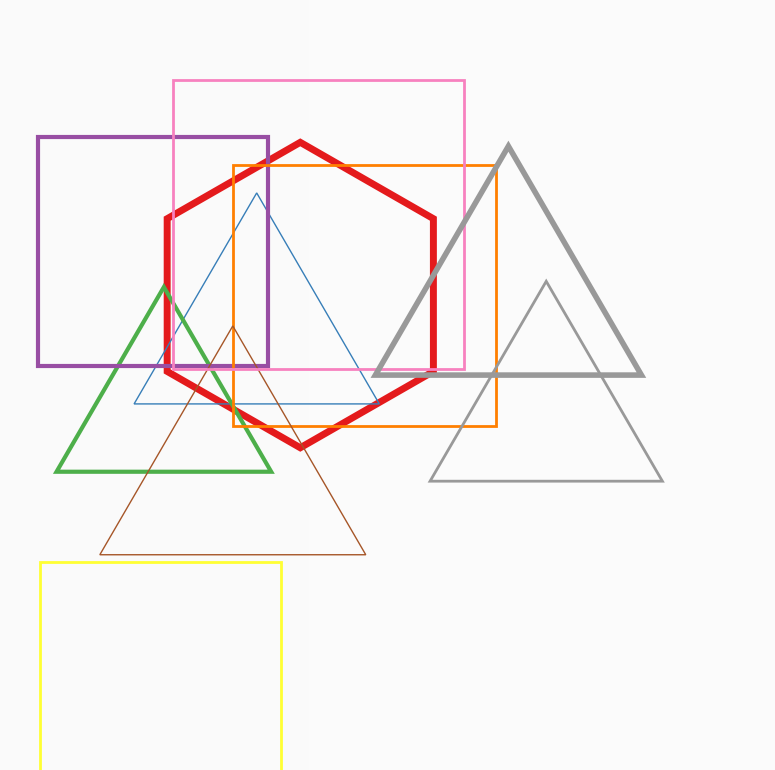[{"shape": "hexagon", "thickness": 2.5, "radius": 0.99, "center": [0.387, 0.617]}, {"shape": "triangle", "thickness": 0.5, "radius": 0.91, "center": [0.331, 0.567]}, {"shape": "triangle", "thickness": 1.5, "radius": 0.8, "center": [0.211, 0.467]}, {"shape": "square", "thickness": 1.5, "radius": 0.74, "center": [0.198, 0.673]}, {"shape": "square", "thickness": 1, "radius": 0.85, "center": [0.47, 0.616]}, {"shape": "square", "thickness": 1, "radius": 0.78, "center": [0.207, 0.114]}, {"shape": "triangle", "thickness": 0.5, "radius": 0.99, "center": [0.3, 0.379]}, {"shape": "square", "thickness": 1, "radius": 0.94, "center": [0.411, 0.708]}, {"shape": "triangle", "thickness": 2, "radius": 0.99, "center": [0.656, 0.612]}, {"shape": "triangle", "thickness": 1, "radius": 0.87, "center": [0.705, 0.462]}]